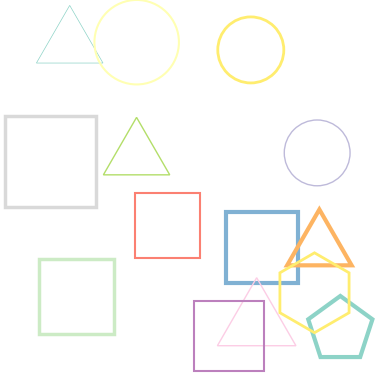[{"shape": "triangle", "thickness": 0.5, "radius": 0.5, "center": [0.181, 0.886]}, {"shape": "pentagon", "thickness": 3, "radius": 0.44, "center": [0.884, 0.144]}, {"shape": "circle", "thickness": 1.5, "radius": 0.55, "center": [0.355, 0.89]}, {"shape": "circle", "thickness": 1, "radius": 0.43, "center": [0.824, 0.603]}, {"shape": "square", "thickness": 1.5, "radius": 0.42, "center": [0.434, 0.415]}, {"shape": "square", "thickness": 3, "radius": 0.46, "center": [0.681, 0.357]}, {"shape": "triangle", "thickness": 3, "radius": 0.48, "center": [0.83, 0.359]}, {"shape": "triangle", "thickness": 1, "radius": 0.5, "center": [0.355, 0.596]}, {"shape": "triangle", "thickness": 1, "radius": 0.59, "center": [0.667, 0.161]}, {"shape": "square", "thickness": 2.5, "radius": 0.59, "center": [0.131, 0.58]}, {"shape": "square", "thickness": 1.5, "radius": 0.45, "center": [0.594, 0.128]}, {"shape": "square", "thickness": 2.5, "radius": 0.48, "center": [0.199, 0.23]}, {"shape": "hexagon", "thickness": 2, "radius": 0.52, "center": [0.817, 0.24]}, {"shape": "circle", "thickness": 2, "radius": 0.43, "center": [0.651, 0.87]}]